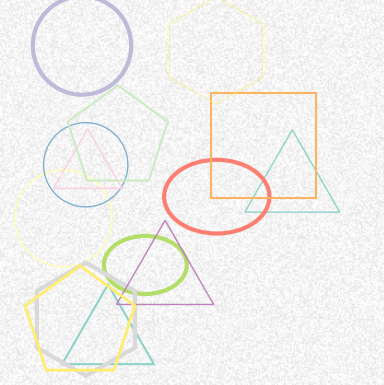[{"shape": "triangle", "thickness": 1.5, "radius": 0.69, "center": [0.281, 0.123]}, {"shape": "triangle", "thickness": 1, "radius": 0.71, "center": [0.759, 0.52]}, {"shape": "circle", "thickness": 1, "radius": 0.63, "center": [0.165, 0.433]}, {"shape": "circle", "thickness": 3, "radius": 0.64, "center": [0.213, 0.882]}, {"shape": "oval", "thickness": 3, "radius": 0.68, "center": [0.563, 0.489]}, {"shape": "circle", "thickness": 1, "radius": 0.55, "center": [0.223, 0.572]}, {"shape": "square", "thickness": 1.5, "radius": 0.68, "center": [0.684, 0.622]}, {"shape": "oval", "thickness": 3, "radius": 0.54, "center": [0.377, 0.312]}, {"shape": "triangle", "thickness": 1, "radius": 0.52, "center": [0.228, 0.562]}, {"shape": "hexagon", "thickness": 3, "radius": 0.74, "center": [0.223, 0.171]}, {"shape": "triangle", "thickness": 1, "radius": 0.73, "center": [0.429, 0.282]}, {"shape": "pentagon", "thickness": 1.5, "radius": 0.68, "center": [0.306, 0.642]}, {"shape": "hexagon", "thickness": 0.5, "radius": 0.7, "center": [0.561, 0.869]}, {"shape": "pentagon", "thickness": 2, "radius": 0.75, "center": [0.208, 0.16]}]